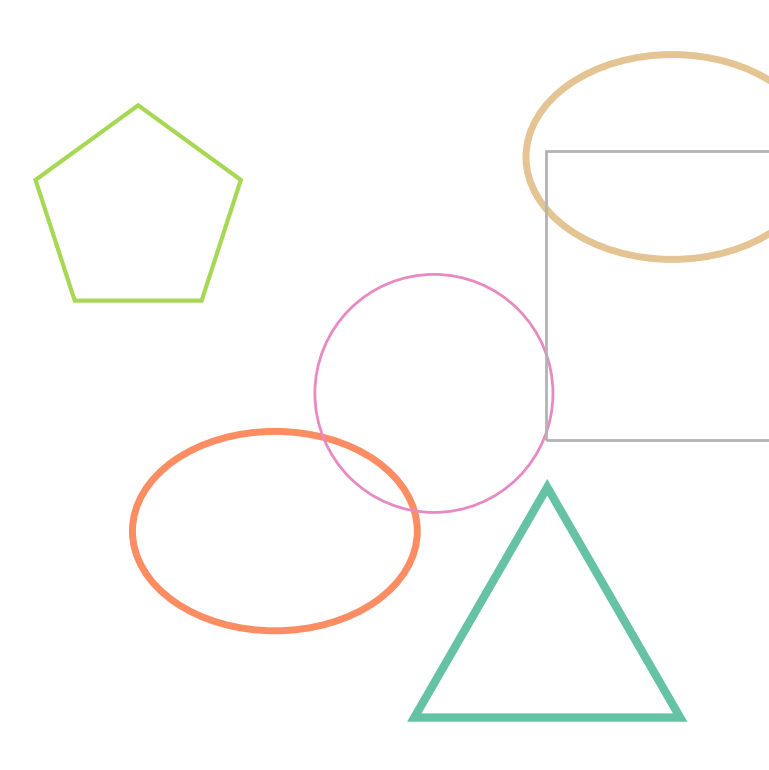[{"shape": "triangle", "thickness": 3, "radius": 1.0, "center": [0.711, 0.168]}, {"shape": "oval", "thickness": 2.5, "radius": 0.92, "center": [0.357, 0.31]}, {"shape": "circle", "thickness": 1, "radius": 0.77, "center": [0.564, 0.489]}, {"shape": "pentagon", "thickness": 1.5, "radius": 0.7, "center": [0.179, 0.723]}, {"shape": "oval", "thickness": 2.5, "radius": 0.95, "center": [0.873, 0.796]}, {"shape": "square", "thickness": 1, "radius": 0.94, "center": [0.897, 0.616]}]